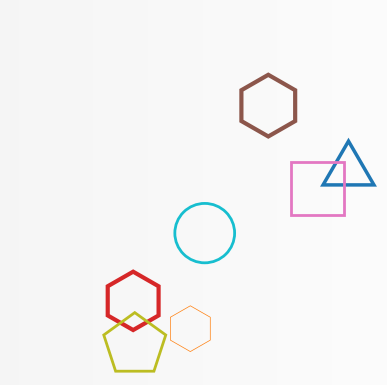[{"shape": "triangle", "thickness": 2.5, "radius": 0.38, "center": [0.899, 0.558]}, {"shape": "hexagon", "thickness": 0.5, "radius": 0.3, "center": [0.491, 0.146]}, {"shape": "hexagon", "thickness": 3, "radius": 0.38, "center": [0.344, 0.219]}, {"shape": "hexagon", "thickness": 3, "radius": 0.4, "center": [0.692, 0.726]}, {"shape": "square", "thickness": 2, "radius": 0.34, "center": [0.821, 0.511]}, {"shape": "pentagon", "thickness": 2, "radius": 0.42, "center": [0.348, 0.104]}, {"shape": "circle", "thickness": 2, "radius": 0.39, "center": [0.528, 0.395]}]